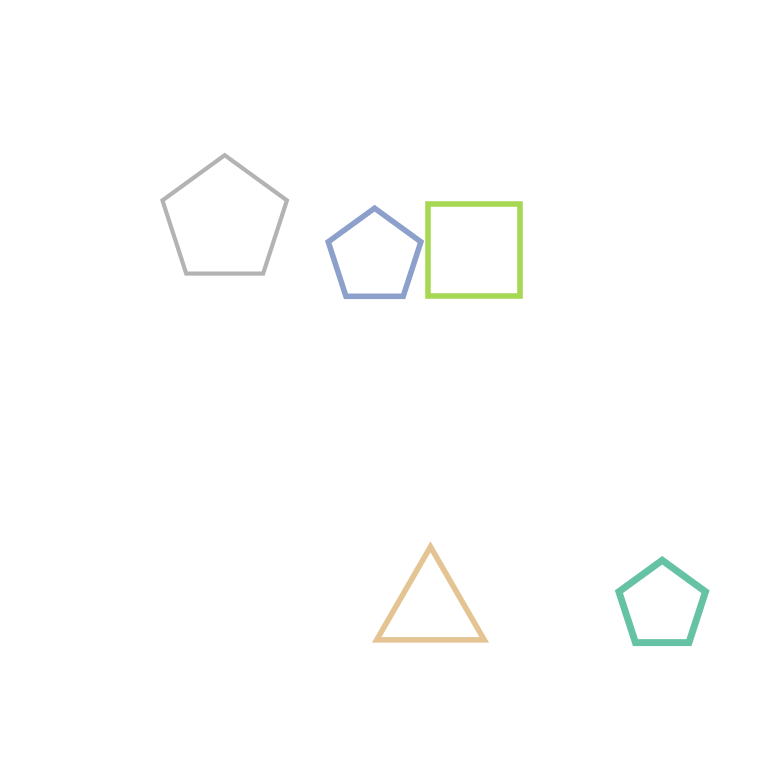[{"shape": "pentagon", "thickness": 2.5, "radius": 0.3, "center": [0.86, 0.213]}, {"shape": "pentagon", "thickness": 2, "radius": 0.32, "center": [0.486, 0.666]}, {"shape": "square", "thickness": 2, "radius": 0.3, "center": [0.616, 0.676]}, {"shape": "triangle", "thickness": 2, "radius": 0.4, "center": [0.559, 0.209]}, {"shape": "pentagon", "thickness": 1.5, "radius": 0.42, "center": [0.292, 0.713]}]